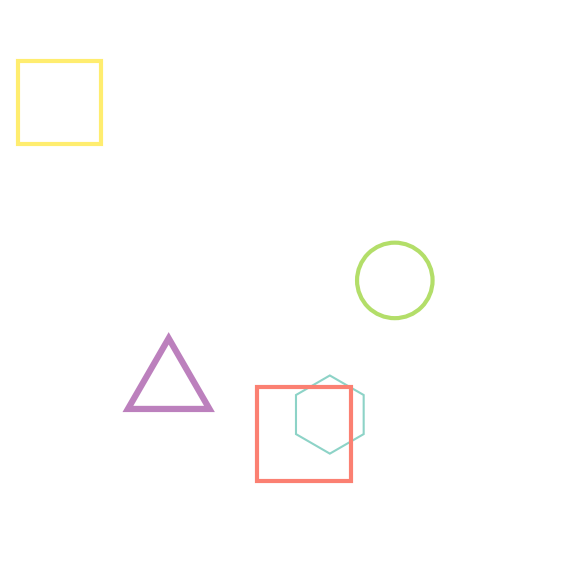[{"shape": "hexagon", "thickness": 1, "radius": 0.34, "center": [0.571, 0.281]}, {"shape": "square", "thickness": 2, "radius": 0.4, "center": [0.526, 0.248]}, {"shape": "circle", "thickness": 2, "radius": 0.33, "center": [0.684, 0.514]}, {"shape": "triangle", "thickness": 3, "radius": 0.41, "center": [0.292, 0.332]}, {"shape": "square", "thickness": 2, "radius": 0.36, "center": [0.103, 0.822]}]